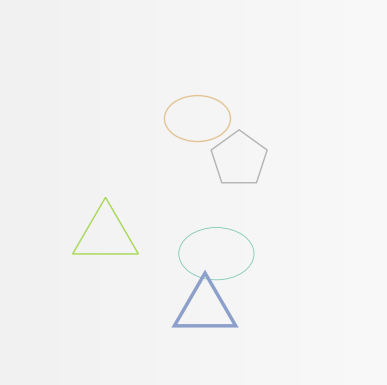[{"shape": "oval", "thickness": 0.5, "radius": 0.49, "center": [0.558, 0.341]}, {"shape": "triangle", "thickness": 2.5, "radius": 0.46, "center": [0.529, 0.199]}, {"shape": "triangle", "thickness": 1, "radius": 0.49, "center": [0.272, 0.389]}, {"shape": "oval", "thickness": 1, "radius": 0.43, "center": [0.51, 0.692]}, {"shape": "pentagon", "thickness": 1, "radius": 0.38, "center": [0.617, 0.587]}]